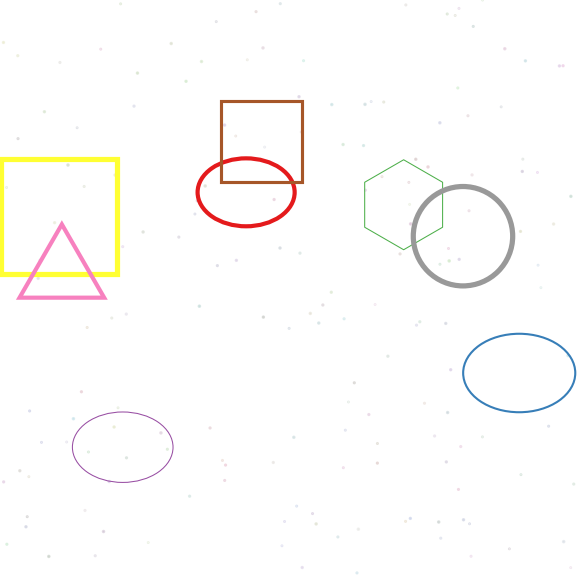[{"shape": "oval", "thickness": 2, "radius": 0.42, "center": [0.426, 0.666]}, {"shape": "oval", "thickness": 1, "radius": 0.49, "center": [0.899, 0.353]}, {"shape": "hexagon", "thickness": 0.5, "radius": 0.39, "center": [0.699, 0.645]}, {"shape": "oval", "thickness": 0.5, "radius": 0.44, "center": [0.213, 0.225]}, {"shape": "square", "thickness": 2.5, "radius": 0.5, "center": [0.102, 0.624]}, {"shape": "square", "thickness": 1.5, "radius": 0.35, "center": [0.452, 0.755]}, {"shape": "triangle", "thickness": 2, "radius": 0.42, "center": [0.107, 0.526]}, {"shape": "circle", "thickness": 2.5, "radius": 0.43, "center": [0.802, 0.59]}]